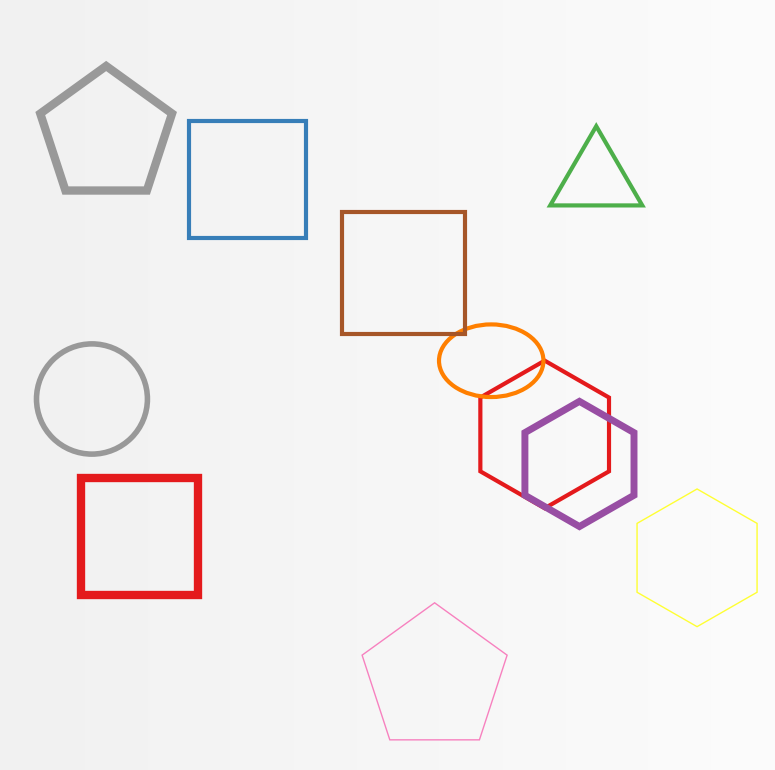[{"shape": "hexagon", "thickness": 1.5, "radius": 0.48, "center": [0.703, 0.436]}, {"shape": "square", "thickness": 3, "radius": 0.38, "center": [0.18, 0.303]}, {"shape": "square", "thickness": 1.5, "radius": 0.38, "center": [0.319, 0.767]}, {"shape": "triangle", "thickness": 1.5, "radius": 0.34, "center": [0.769, 0.768]}, {"shape": "hexagon", "thickness": 2.5, "radius": 0.41, "center": [0.748, 0.397]}, {"shape": "oval", "thickness": 1.5, "radius": 0.34, "center": [0.634, 0.532]}, {"shape": "hexagon", "thickness": 0.5, "radius": 0.45, "center": [0.899, 0.276]}, {"shape": "square", "thickness": 1.5, "radius": 0.4, "center": [0.52, 0.645]}, {"shape": "pentagon", "thickness": 0.5, "radius": 0.49, "center": [0.561, 0.119]}, {"shape": "pentagon", "thickness": 3, "radius": 0.45, "center": [0.137, 0.825]}, {"shape": "circle", "thickness": 2, "radius": 0.36, "center": [0.119, 0.482]}]